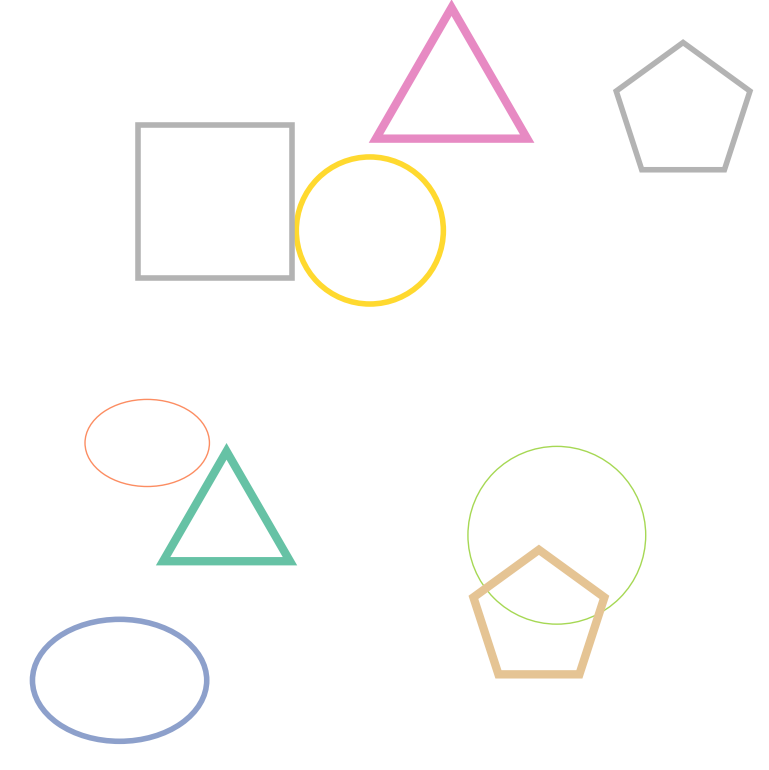[{"shape": "triangle", "thickness": 3, "radius": 0.48, "center": [0.294, 0.319]}, {"shape": "oval", "thickness": 0.5, "radius": 0.4, "center": [0.191, 0.425]}, {"shape": "oval", "thickness": 2, "radius": 0.57, "center": [0.155, 0.116]}, {"shape": "triangle", "thickness": 3, "radius": 0.57, "center": [0.586, 0.877]}, {"shape": "circle", "thickness": 0.5, "radius": 0.58, "center": [0.723, 0.305]}, {"shape": "circle", "thickness": 2, "radius": 0.48, "center": [0.48, 0.701]}, {"shape": "pentagon", "thickness": 3, "radius": 0.45, "center": [0.7, 0.197]}, {"shape": "square", "thickness": 2, "radius": 0.5, "center": [0.28, 0.738]}, {"shape": "pentagon", "thickness": 2, "radius": 0.46, "center": [0.887, 0.853]}]